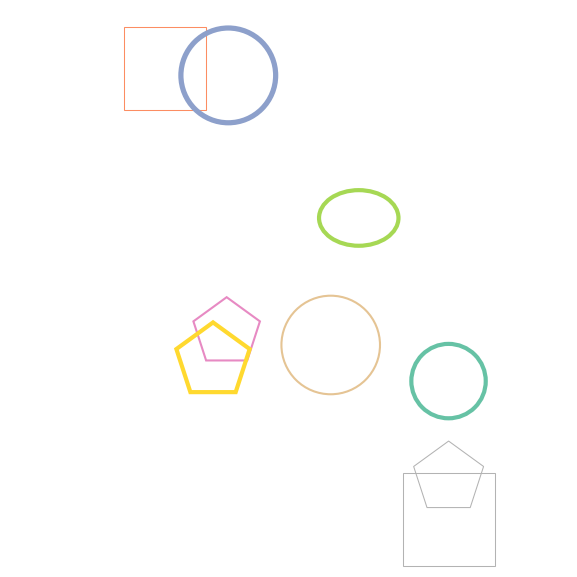[{"shape": "circle", "thickness": 2, "radius": 0.32, "center": [0.777, 0.339]}, {"shape": "square", "thickness": 0.5, "radius": 0.36, "center": [0.286, 0.881]}, {"shape": "circle", "thickness": 2.5, "radius": 0.41, "center": [0.395, 0.869]}, {"shape": "pentagon", "thickness": 1, "radius": 0.3, "center": [0.392, 0.424]}, {"shape": "oval", "thickness": 2, "radius": 0.34, "center": [0.621, 0.622]}, {"shape": "pentagon", "thickness": 2, "radius": 0.33, "center": [0.369, 0.374]}, {"shape": "circle", "thickness": 1, "radius": 0.43, "center": [0.573, 0.402]}, {"shape": "square", "thickness": 0.5, "radius": 0.4, "center": [0.777, 0.1]}, {"shape": "pentagon", "thickness": 0.5, "radius": 0.32, "center": [0.777, 0.172]}]